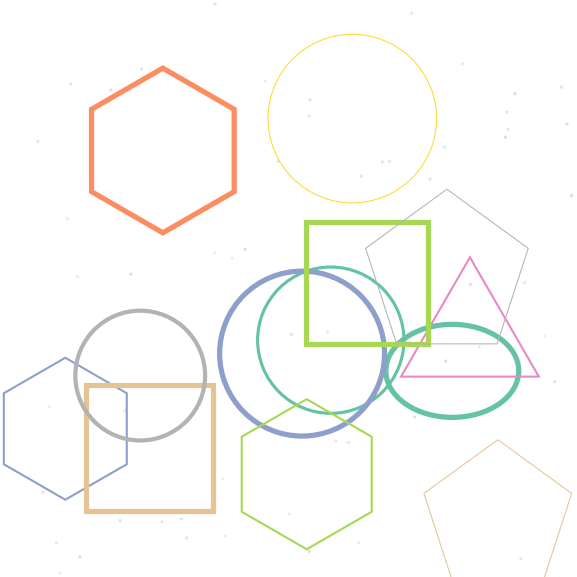[{"shape": "oval", "thickness": 2.5, "radius": 0.58, "center": [0.783, 0.357]}, {"shape": "circle", "thickness": 1.5, "radius": 0.63, "center": [0.573, 0.41]}, {"shape": "hexagon", "thickness": 2.5, "radius": 0.71, "center": [0.282, 0.739]}, {"shape": "circle", "thickness": 2.5, "radius": 0.71, "center": [0.523, 0.387]}, {"shape": "hexagon", "thickness": 1, "radius": 0.61, "center": [0.113, 0.257]}, {"shape": "triangle", "thickness": 1, "radius": 0.69, "center": [0.814, 0.416]}, {"shape": "square", "thickness": 2.5, "radius": 0.53, "center": [0.636, 0.51]}, {"shape": "hexagon", "thickness": 1, "radius": 0.65, "center": [0.531, 0.178]}, {"shape": "circle", "thickness": 0.5, "radius": 0.73, "center": [0.61, 0.794]}, {"shape": "square", "thickness": 2.5, "radius": 0.55, "center": [0.259, 0.224]}, {"shape": "pentagon", "thickness": 0.5, "radius": 0.67, "center": [0.862, 0.103]}, {"shape": "circle", "thickness": 2, "radius": 0.56, "center": [0.243, 0.349]}, {"shape": "pentagon", "thickness": 0.5, "radius": 0.74, "center": [0.774, 0.523]}]